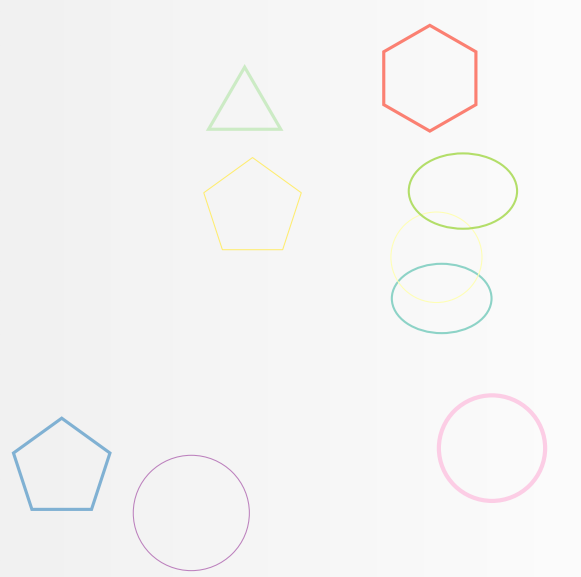[{"shape": "oval", "thickness": 1, "radius": 0.43, "center": [0.76, 0.482]}, {"shape": "circle", "thickness": 0.5, "radius": 0.39, "center": [0.751, 0.554]}, {"shape": "hexagon", "thickness": 1.5, "radius": 0.46, "center": [0.74, 0.864]}, {"shape": "pentagon", "thickness": 1.5, "radius": 0.44, "center": [0.106, 0.188]}, {"shape": "oval", "thickness": 1, "radius": 0.47, "center": [0.796, 0.668]}, {"shape": "circle", "thickness": 2, "radius": 0.46, "center": [0.846, 0.223]}, {"shape": "circle", "thickness": 0.5, "radius": 0.5, "center": [0.329, 0.111]}, {"shape": "triangle", "thickness": 1.5, "radius": 0.36, "center": [0.421, 0.811]}, {"shape": "pentagon", "thickness": 0.5, "radius": 0.44, "center": [0.434, 0.638]}]